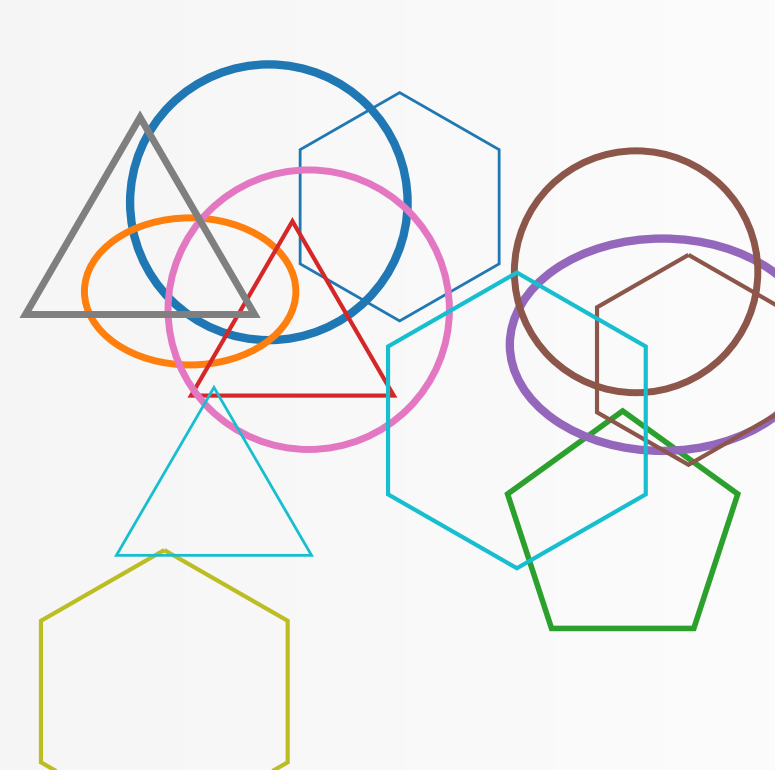[{"shape": "hexagon", "thickness": 1, "radius": 0.74, "center": [0.516, 0.731]}, {"shape": "circle", "thickness": 3, "radius": 0.9, "center": [0.347, 0.737]}, {"shape": "oval", "thickness": 2.5, "radius": 0.68, "center": [0.245, 0.622]}, {"shape": "pentagon", "thickness": 2, "radius": 0.78, "center": [0.803, 0.31]}, {"shape": "triangle", "thickness": 1.5, "radius": 0.75, "center": [0.377, 0.562]}, {"shape": "oval", "thickness": 3, "radius": 0.98, "center": [0.855, 0.552]}, {"shape": "circle", "thickness": 2.5, "radius": 0.79, "center": [0.821, 0.647]}, {"shape": "hexagon", "thickness": 1.5, "radius": 0.68, "center": [0.888, 0.533]}, {"shape": "circle", "thickness": 2.5, "radius": 0.91, "center": [0.398, 0.598]}, {"shape": "triangle", "thickness": 2.5, "radius": 0.85, "center": [0.181, 0.677]}, {"shape": "hexagon", "thickness": 1.5, "radius": 0.92, "center": [0.212, 0.102]}, {"shape": "triangle", "thickness": 1, "radius": 0.73, "center": [0.276, 0.351]}, {"shape": "hexagon", "thickness": 1.5, "radius": 0.96, "center": [0.667, 0.454]}]